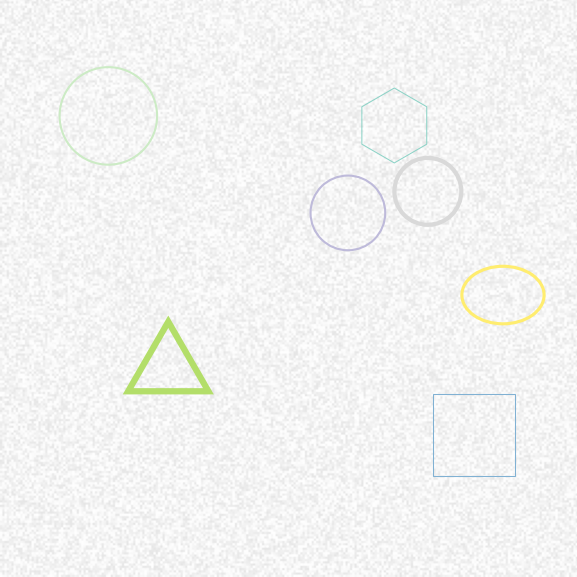[{"shape": "hexagon", "thickness": 0.5, "radius": 0.32, "center": [0.683, 0.782]}, {"shape": "circle", "thickness": 1, "radius": 0.32, "center": [0.602, 0.63]}, {"shape": "square", "thickness": 0.5, "radius": 0.36, "center": [0.821, 0.246]}, {"shape": "triangle", "thickness": 3, "radius": 0.4, "center": [0.291, 0.362]}, {"shape": "circle", "thickness": 2, "radius": 0.29, "center": [0.741, 0.668]}, {"shape": "circle", "thickness": 1, "radius": 0.42, "center": [0.188, 0.798]}, {"shape": "oval", "thickness": 1.5, "radius": 0.36, "center": [0.871, 0.488]}]